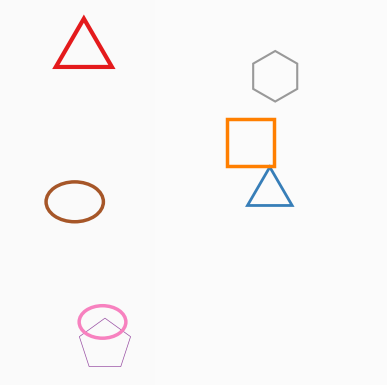[{"shape": "triangle", "thickness": 3, "radius": 0.42, "center": [0.216, 0.868]}, {"shape": "triangle", "thickness": 2, "radius": 0.33, "center": [0.696, 0.5]}, {"shape": "pentagon", "thickness": 0.5, "radius": 0.35, "center": [0.271, 0.104]}, {"shape": "square", "thickness": 2.5, "radius": 0.3, "center": [0.646, 0.63]}, {"shape": "oval", "thickness": 2.5, "radius": 0.37, "center": [0.193, 0.476]}, {"shape": "oval", "thickness": 2.5, "radius": 0.3, "center": [0.265, 0.164]}, {"shape": "hexagon", "thickness": 1.5, "radius": 0.33, "center": [0.71, 0.802]}]